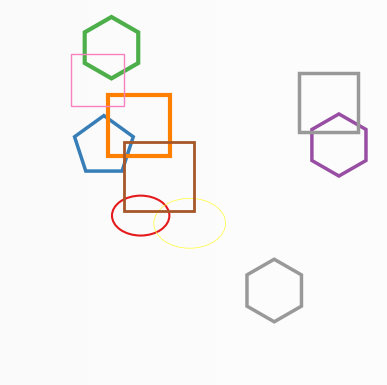[{"shape": "oval", "thickness": 1.5, "radius": 0.37, "center": [0.363, 0.44]}, {"shape": "pentagon", "thickness": 2.5, "radius": 0.4, "center": [0.268, 0.62]}, {"shape": "hexagon", "thickness": 3, "radius": 0.4, "center": [0.288, 0.876]}, {"shape": "hexagon", "thickness": 2.5, "radius": 0.4, "center": [0.875, 0.623]}, {"shape": "square", "thickness": 3, "radius": 0.4, "center": [0.359, 0.674]}, {"shape": "oval", "thickness": 0.5, "radius": 0.46, "center": [0.49, 0.42]}, {"shape": "square", "thickness": 2, "radius": 0.45, "center": [0.411, 0.541]}, {"shape": "square", "thickness": 1, "radius": 0.34, "center": [0.251, 0.792]}, {"shape": "hexagon", "thickness": 2.5, "radius": 0.41, "center": [0.708, 0.245]}, {"shape": "square", "thickness": 2.5, "radius": 0.38, "center": [0.847, 0.734]}]